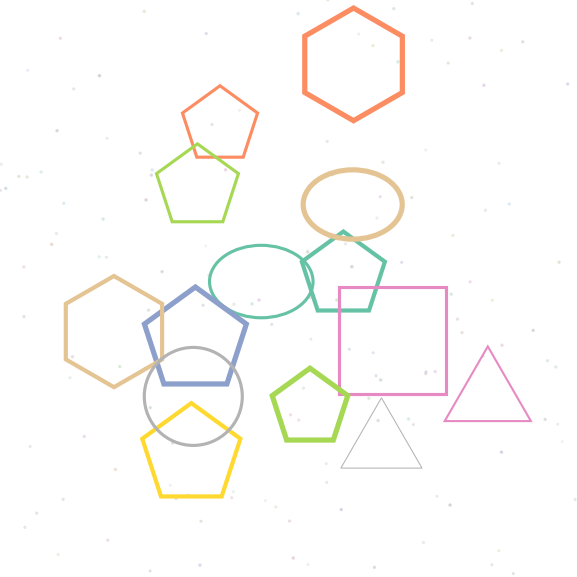[{"shape": "pentagon", "thickness": 2, "radius": 0.38, "center": [0.595, 0.523]}, {"shape": "oval", "thickness": 1.5, "radius": 0.45, "center": [0.452, 0.512]}, {"shape": "pentagon", "thickness": 1.5, "radius": 0.34, "center": [0.381, 0.782]}, {"shape": "hexagon", "thickness": 2.5, "radius": 0.49, "center": [0.612, 0.888]}, {"shape": "pentagon", "thickness": 2.5, "radius": 0.46, "center": [0.338, 0.409]}, {"shape": "triangle", "thickness": 1, "radius": 0.43, "center": [0.845, 0.313]}, {"shape": "square", "thickness": 1.5, "radius": 0.46, "center": [0.679, 0.41]}, {"shape": "pentagon", "thickness": 2.5, "radius": 0.34, "center": [0.537, 0.293]}, {"shape": "pentagon", "thickness": 1.5, "radius": 0.37, "center": [0.342, 0.675]}, {"shape": "pentagon", "thickness": 2, "radius": 0.45, "center": [0.331, 0.212]}, {"shape": "hexagon", "thickness": 2, "radius": 0.48, "center": [0.197, 0.425]}, {"shape": "oval", "thickness": 2.5, "radius": 0.43, "center": [0.611, 0.645]}, {"shape": "circle", "thickness": 1.5, "radius": 0.42, "center": [0.335, 0.313]}, {"shape": "triangle", "thickness": 0.5, "radius": 0.41, "center": [0.661, 0.229]}]